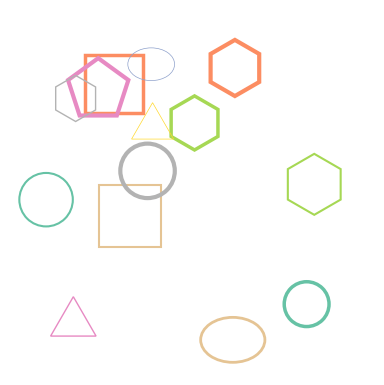[{"shape": "circle", "thickness": 2.5, "radius": 0.29, "center": [0.796, 0.21]}, {"shape": "circle", "thickness": 1.5, "radius": 0.35, "center": [0.12, 0.481]}, {"shape": "square", "thickness": 2.5, "radius": 0.38, "center": [0.295, 0.782]}, {"shape": "hexagon", "thickness": 3, "radius": 0.36, "center": [0.61, 0.823]}, {"shape": "oval", "thickness": 0.5, "radius": 0.3, "center": [0.393, 0.833]}, {"shape": "pentagon", "thickness": 3, "radius": 0.41, "center": [0.255, 0.767]}, {"shape": "triangle", "thickness": 1, "radius": 0.34, "center": [0.19, 0.161]}, {"shape": "hexagon", "thickness": 2.5, "radius": 0.35, "center": [0.505, 0.681]}, {"shape": "hexagon", "thickness": 1.5, "radius": 0.4, "center": [0.816, 0.521]}, {"shape": "triangle", "thickness": 0.5, "radius": 0.32, "center": [0.396, 0.67]}, {"shape": "square", "thickness": 1.5, "radius": 0.4, "center": [0.338, 0.438]}, {"shape": "oval", "thickness": 2, "radius": 0.42, "center": [0.605, 0.117]}, {"shape": "hexagon", "thickness": 1, "radius": 0.3, "center": [0.196, 0.744]}, {"shape": "circle", "thickness": 3, "radius": 0.35, "center": [0.383, 0.556]}]